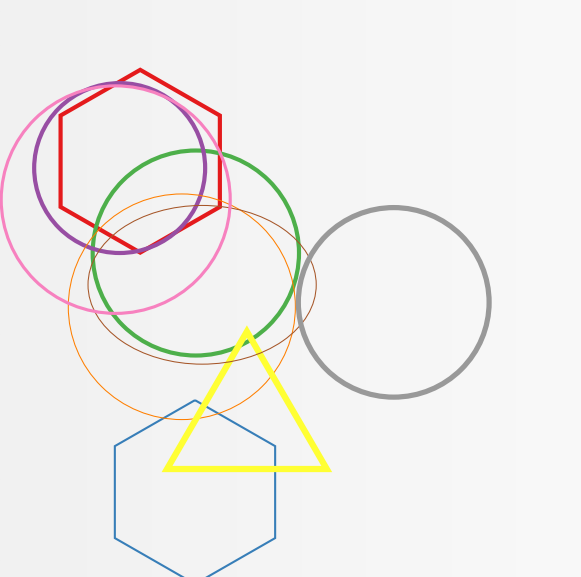[{"shape": "hexagon", "thickness": 2, "radius": 0.79, "center": [0.241, 0.72]}, {"shape": "hexagon", "thickness": 1, "radius": 0.8, "center": [0.335, 0.147]}, {"shape": "circle", "thickness": 2, "radius": 0.89, "center": [0.337, 0.561]}, {"shape": "circle", "thickness": 2, "radius": 0.74, "center": [0.206, 0.708]}, {"shape": "circle", "thickness": 0.5, "radius": 0.98, "center": [0.313, 0.468]}, {"shape": "triangle", "thickness": 3, "radius": 0.79, "center": [0.425, 0.266]}, {"shape": "oval", "thickness": 0.5, "radius": 0.98, "center": [0.348, 0.506]}, {"shape": "circle", "thickness": 1.5, "radius": 0.99, "center": [0.199, 0.653]}, {"shape": "circle", "thickness": 2.5, "radius": 0.82, "center": [0.677, 0.476]}]